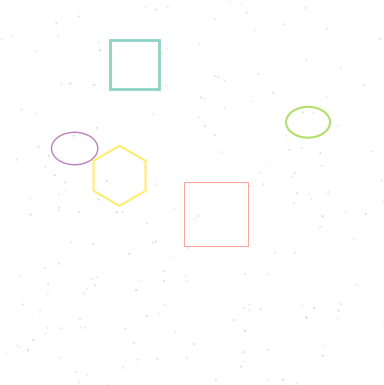[{"shape": "square", "thickness": 2, "radius": 0.32, "center": [0.35, 0.832]}, {"shape": "square", "thickness": 0.5, "radius": 0.41, "center": [0.56, 0.444]}, {"shape": "oval", "thickness": 1.5, "radius": 0.29, "center": [0.8, 0.682]}, {"shape": "oval", "thickness": 1, "radius": 0.3, "center": [0.194, 0.614]}, {"shape": "hexagon", "thickness": 1.5, "radius": 0.39, "center": [0.31, 0.543]}]